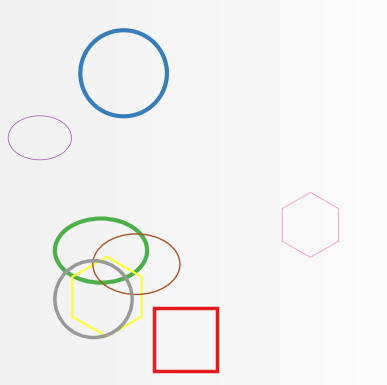[{"shape": "square", "thickness": 2.5, "radius": 0.41, "center": [0.479, 0.119]}, {"shape": "circle", "thickness": 3, "radius": 0.56, "center": [0.319, 0.81]}, {"shape": "oval", "thickness": 3, "radius": 0.59, "center": [0.261, 0.349]}, {"shape": "oval", "thickness": 0.5, "radius": 0.41, "center": [0.103, 0.642]}, {"shape": "hexagon", "thickness": 1.5, "radius": 0.52, "center": [0.276, 0.229]}, {"shape": "oval", "thickness": 1, "radius": 0.56, "center": [0.352, 0.314]}, {"shape": "hexagon", "thickness": 0.5, "radius": 0.42, "center": [0.801, 0.416]}, {"shape": "circle", "thickness": 2.5, "radius": 0.5, "center": [0.241, 0.223]}]